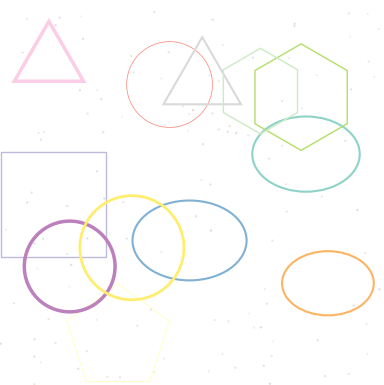[{"shape": "oval", "thickness": 1.5, "radius": 0.7, "center": [0.795, 0.6]}, {"shape": "pentagon", "thickness": 0.5, "radius": 0.7, "center": [0.307, 0.122]}, {"shape": "square", "thickness": 1, "radius": 0.68, "center": [0.138, 0.468]}, {"shape": "circle", "thickness": 0.5, "radius": 0.56, "center": [0.441, 0.78]}, {"shape": "oval", "thickness": 1.5, "radius": 0.74, "center": [0.492, 0.375]}, {"shape": "oval", "thickness": 1.5, "radius": 0.6, "center": [0.852, 0.264]}, {"shape": "hexagon", "thickness": 1, "radius": 0.69, "center": [0.782, 0.748]}, {"shape": "triangle", "thickness": 2.5, "radius": 0.52, "center": [0.127, 0.841]}, {"shape": "triangle", "thickness": 1.5, "radius": 0.58, "center": [0.525, 0.787]}, {"shape": "circle", "thickness": 2.5, "radius": 0.59, "center": [0.181, 0.308]}, {"shape": "hexagon", "thickness": 1, "radius": 0.56, "center": [0.676, 0.763]}, {"shape": "circle", "thickness": 2, "radius": 0.68, "center": [0.343, 0.356]}]